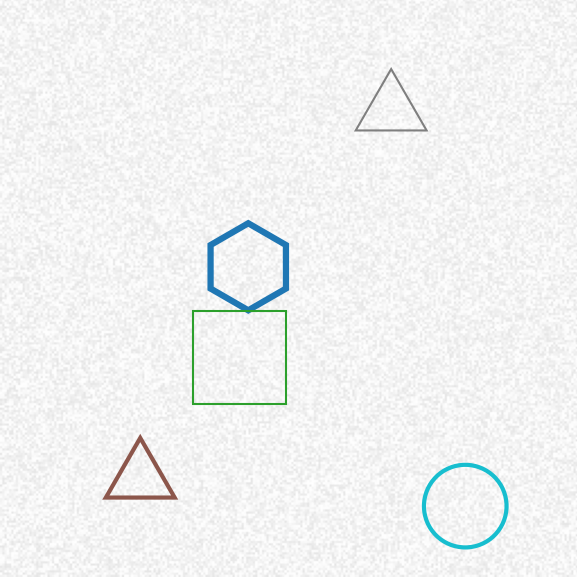[{"shape": "hexagon", "thickness": 3, "radius": 0.38, "center": [0.43, 0.537]}, {"shape": "square", "thickness": 1, "radius": 0.4, "center": [0.415, 0.38]}, {"shape": "triangle", "thickness": 2, "radius": 0.34, "center": [0.243, 0.172]}, {"shape": "triangle", "thickness": 1, "radius": 0.35, "center": [0.677, 0.809]}, {"shape": "circle", "thickness": 2, "radius": 0.36, "center": [0.806, 0.123]}]